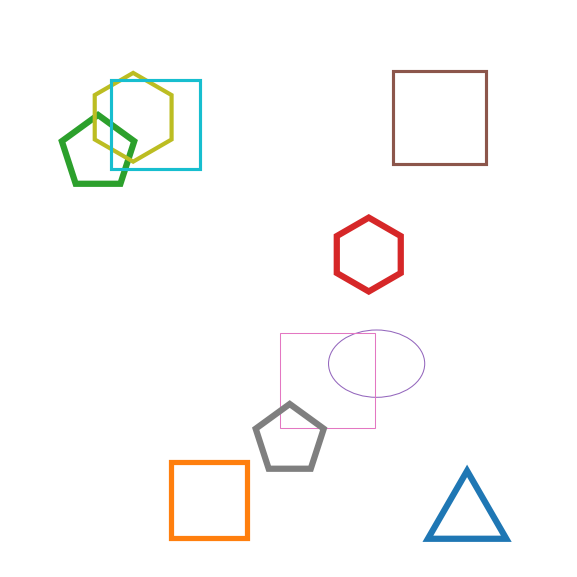[{"shape": "triangle", "thickness": 3, "radius": 0.39, "center": [0.809, 0.105]}, {"shape": "square", "thickness": 2.5, "radius": 0.33, "center": [0.362, 0.133]}, {"shape": "pentagon", "thickness": 3, "radius": 0.33, "center": [0.17, 0.734]}, {"shape": "hexagon", "thickness": 3, "radius": 0.32, "center": [0.639, 0.558]}, {"shape": "oval", "thickness": 0.5, "radius": 0.42, "center": [0.652, 0.369]}, {"shape": "square", "thickness": 1.5, "radius": 0.4, "center": [0.761, 0.795]}, {"shape": "square", "thickness": 0.5, "radius": 0.41, "center": [0.567, 0.34]}, {"shape": "pentagon", "thickness": 3, "radius": 0.31, "center": [0.502, 0.238]}, {"shape": "hexagon", "thickness": 2, "radius": 0.38, "center": [0.231, 0.796]}, {"shape": "square", "thickness": 1.5, "radius": 0.39, "center": [0.27, 0.783]}]